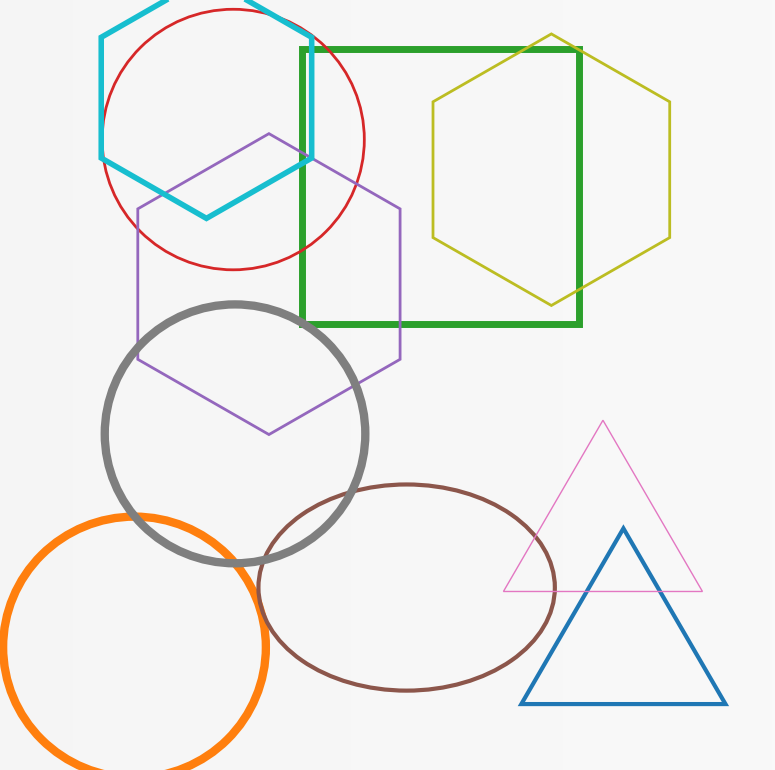[{"shape": "triangle", "thickness": 1.5, "radius": 0.76, "center": [0.804, 0.162]}, {"shape": "circle", "thickness": 3, "radius": 0.85, "center": [0.174, 0.16]}, {"shape": "square", "thickness": 2.5, "radius": 0.89, "center": [0.568, 0.758]}, {"shape": "circle", "thickness": 1, "radius": 0.85, "center": [0.301, 0.819]}, {"shape": "hexagon", "thickness": 1, "radius": 0.98, "center": [0.347, 0.631]}, {"shape": "oval", "thickness": 1.5, "radius": 0.96, "center": [0.525, 0.237]}, {"shape": "triangle", "thickness": 0.5, "radius": 0.74, "center": [0.778, 0.306]}, {"shape": "circle", "thickness": 3, "radius": 0.84, "center": [0.303, 0.437]}, {"shape": "hexagon", "thickness": 1, "radius": 0.88, "center": [0.711, 0.78]}, {"shape": "hexagon", "thickness": 2, "radius": 0.78, "center": [0.266, 0.873]}]